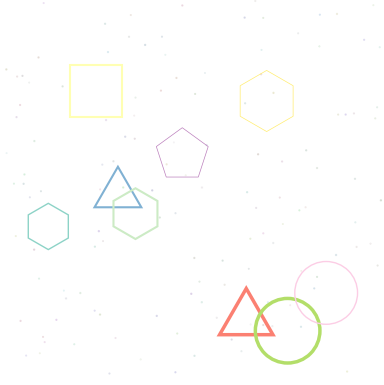[{"shape": "hexagon", "thickness": 1, "radius": 0.3, "center": [0.125, 0.412]}, {"shape": "square", "thickness": 1.5, "radius": 0.34, "center": [0.25, 0.765]}, {"shape": "triangle", "thickness": 2.5, "radius": 0.4, "center": [0.64, 0.171]}, {"shape": "triangle", "thickness": 1.5, "radius": 0.35, "center": [0.306, 0.497]}, {"shape": "circle", "thickness": 2.5, "radius": 0.42, "center": [0.747, 0.141]}, {"shape": "circle", "thickness": 1, "radius": 0.41, "center": [0.847, 0.239]}, {"shape": "pentagon", "thickness": 0.5, "radius": 0.35, "center": [0.473, 0.597]}, {"shape": "hexagon", "thickness": 1.5, "radius": 0.33, "center": [0.352, 0.445]}, {"shape": "hexagon", "thickness": 0.5, "radius": 0.4, "center": [0.693, 0.738]}]